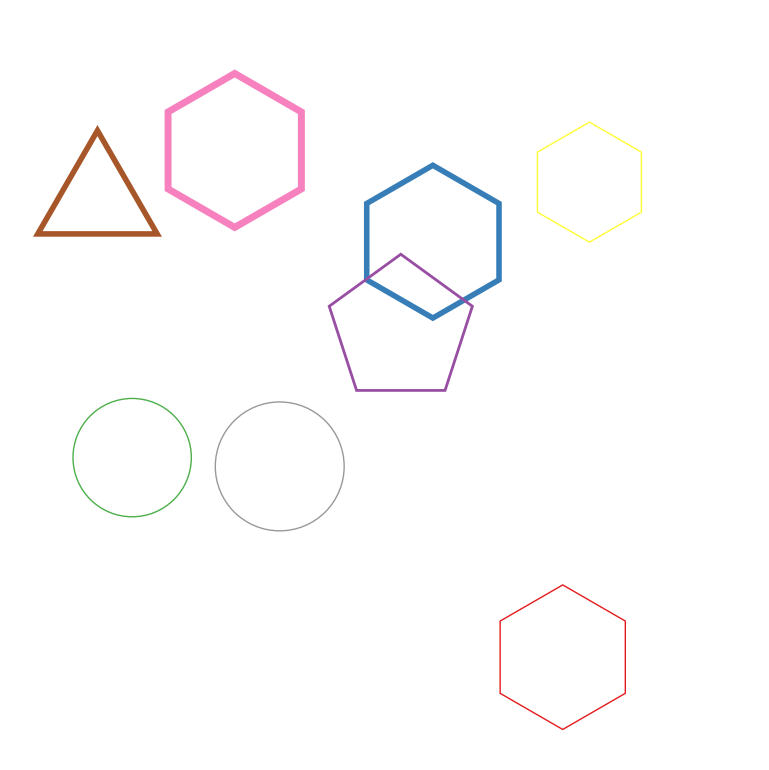[{"shape": "hexagon", "thickness": 0.5, "radius": 0.47, "center": [0.731, 0.147]}, {"shape": "hexagon", "thickness": 2, "radius": 0.5, "center": [0.562, 0.686]}, {"shape": "circle", "thickness": 0.5, "radius": 0.38, "center": [0.172, 0.406]}, {"shape": "pentagon", "thickness": 1, "radius": 0.49, "center": [0.521, 0.572]}, {"shape": "hexagon", "thickness": 0.5, "radius": 0.39, "center": [0.765, 0.763]}, {"shape": "triangle", "thickness": 2, "radius": 0.45, "center": [0.127, 0.741]}, {"shape": "hexagon", "thickness": 2.5, "radius": 0.5, "center": [0.305, 0.805]}, {"shape": "circle", "thickness": 0.5, "radius": 0.42, "center": [0.363, 0.394]}]